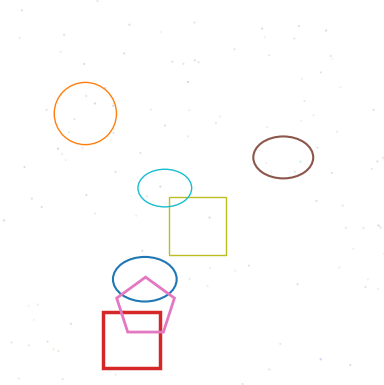[{"shape": "oval", "thickness": 1.5, "radius": 0.41, "center": [0.376, 0.275]}, {"shape": "circle", "thickness": 1, "radius": 0.4, "center": [0.222, 0.705]}, {"shape": "square", "thickness": 2.5, "radius": 0.37, "center": [0.341, 0.117]}, {"shape": "oval", "thickness": 1.5, "radius": 0.39, "center": [0.736, 0.591]}, {"shape": "pentagon", "thickness": 2, "radius": 0.39, "center": [0.378, 0.201]}, {"shape": "square", "thickness": 1, "radius": 0.37, "center": [0.514, 0.413]}, {"shape": "oval", "thickness": 1, "radius": 0.35, "center": [0.428, 0.512]}]